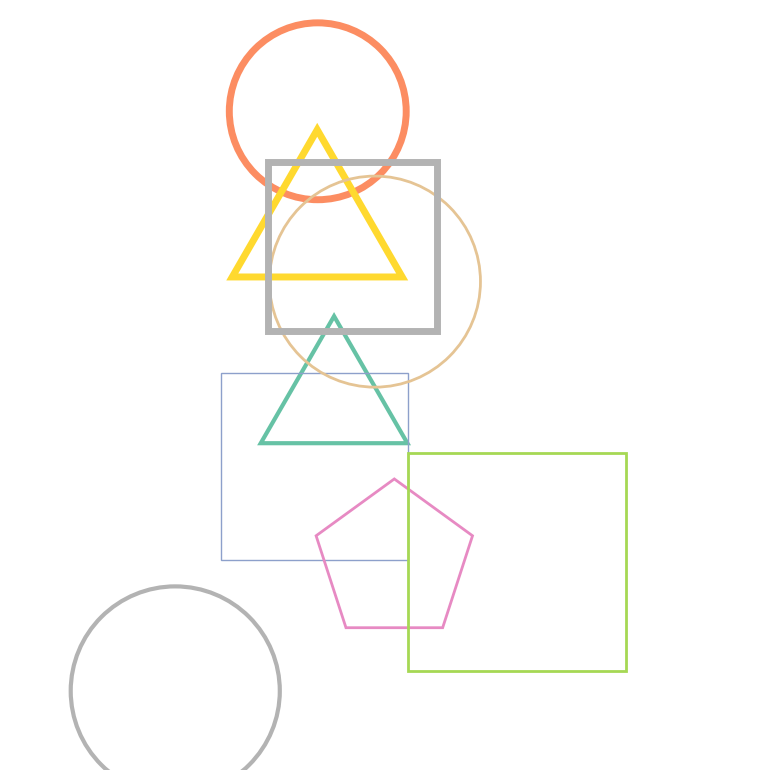[{"shape": "triangle", "thickness": 1.5, "radius": 0.55, "center": [0.434, 0.479]}, {"shape": "circle", "thickness": 2.5, "radius": 0.57, "center": [0.413, 0.855]}, {"shape": "square", "thickness": 0.5, "radius": 0.61, "center": [0.409, 0.394]}, {"shape": "pentagon", "thickness": 1, "radius": 0.53, "center": [0.512, 0.271]}, {"shape": "square", "thickness": 1, "radius": 0.71, "center": [0.672, 0.27]}, {"shape": "triangle", "thickness": 2.5, "radius": 0.64, "center": [0.412, 0.704]}, {"shape": "circle", "thickness": 1, "radius": 0.69, "center": [0.487, 0.634]}, {"shape": "square", "thickness": 2.5, "radius": 0.55, "center": [0.458, 0.68]}, {"shape": "circle", "thickness": 1.5, "radius": 0.68, "center": [0.228, 0.103]}]